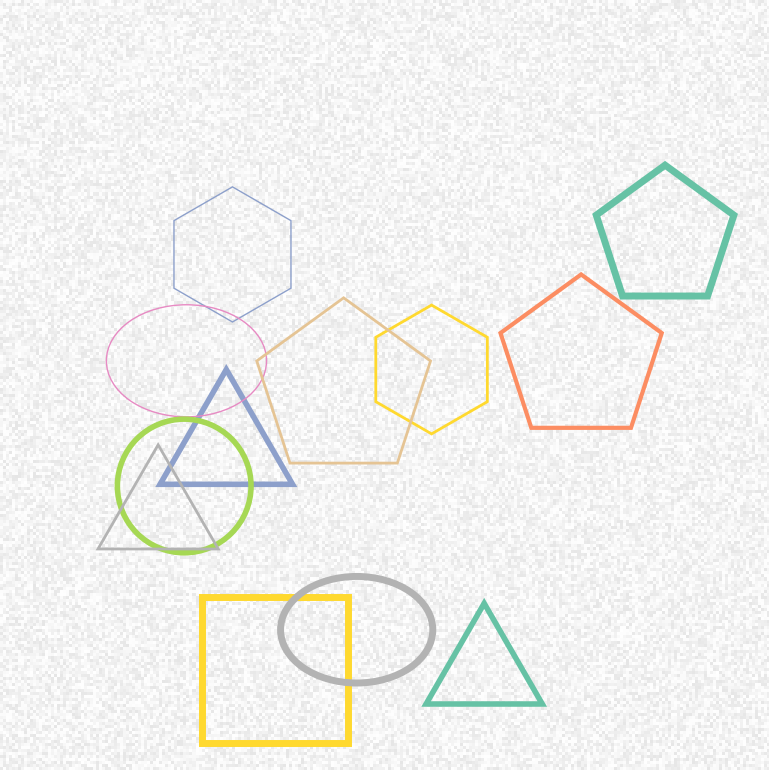[{"shape": "triangle", "thickness": 2, "radius": 0.44, "center": [0.629, 0.129]}, {"shape": "pentagon", "thickness": 2.5, "radius": 0.47, "center": [0.864, 0.692]}, {"shape": "pentagon", "thickness": 1.5, "radius": 0.55, "center": [0.755, 0.533]}, {"shape": "hexagon", "thickness": 0.5, "radius": 0.44, "center": [0.302, 0.67]}, {"shape": "triangle", "thickness": 2, "radius": 0.5, "center": [0.294, 0.421]}, {"shape": "oval", "thickness": 0.5, "radius": 0.52, "center": [0.242, 0.531]}, {"shape": "circle", "thickness": 2, "radius": 0.43, "center": [0.239, 0.369]}, {"shape": "square", "thickness": 2.5, "radius": 0.47, "center": [0.357, 0.13]}, {"shape": "hexagon", "thickness": 1, "radius": 0.42, "center": [0.56, 0.52]}, {"shape": "pentagon", "thickness": 1, "radius": 0.59, "center": [0.446, 0.495]}, {"shape": "triangle", "thickness": 1, "radius": 0.45, "center": [0.205, 0.332]}, {"shape": "oval", "thickness": 2.5, "radius": 0.49, "center": [0.463, 0.182]}]